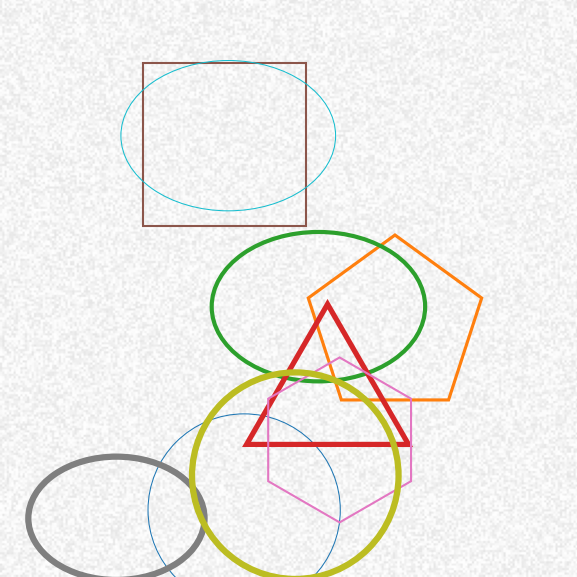[{"shape": "circle", "thickness": 0.5, "radius": 0.83, "center": [0.423, 0.116]}, {"shape": "pentagon", "thickness": 1.5, "radius": 0.79, "center": [0.684, 0.434]}, {"shape": "oval", "thickness": 2, "radius": 0.92, "center": [0.551, 0.468]}, {"shape": "triangle", "thickness": 2.5, "radius": 0.81, "center": [0.567, 0.311]}, {"shape": "square", "thickness": 1, "radius": 0.7, "center": [0.388, 0.749]}, {"shape": "hexagon", "thickness": 1, "radius": 0.71, "center": [0.588, 0.237]}, {"shape": "oval", "thickness": 3, "radius": 0.76, "center": [0.202, 0.102]}, {"shape": "circle", "thickness": 3, "radius": 0.89, "center": [0.511, 0.175]}, {"shape": "oval", "thickness": 0.5, "radius": 0.93, "center": [0.395, 0.764]}]